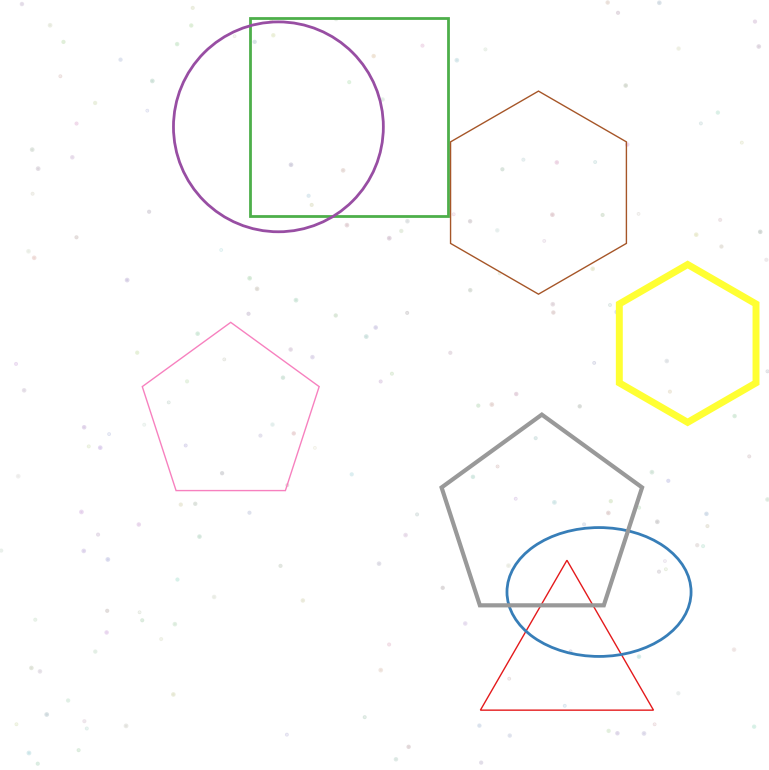[{"shape": "triangle", "thickness": 0.5, "radius": 0.65, "center": [0.736, 0.143]}, {"shape": "oval", "thickness": 1, "radius": 0.6, "center": [0.778, 0.231]}, {"shape": "square", "thickness": 1, "radius": 0.64, "center": [0.453, 0.848]}, {"shape": "circle", "thickness": 1, "radius": 0.68, "center": [0.362, 0.835]}, {"shape": "hexagon", "thickness": 2.5, "radius": 0.51, "center": [0.893, 0.554]}, {"shape": "hexagon", "thickness": 0.5, "radius": 0.66, "center": [0.699, 0.75]}, {"shape": "pentagon", "thickness": 0.5, "radius": 0.6, "center": [0.3, 0.461]}, {"shape": "pentagon", "thickness": 1.5, "radius": 0.68, "center": [0.704, 0.325]}]